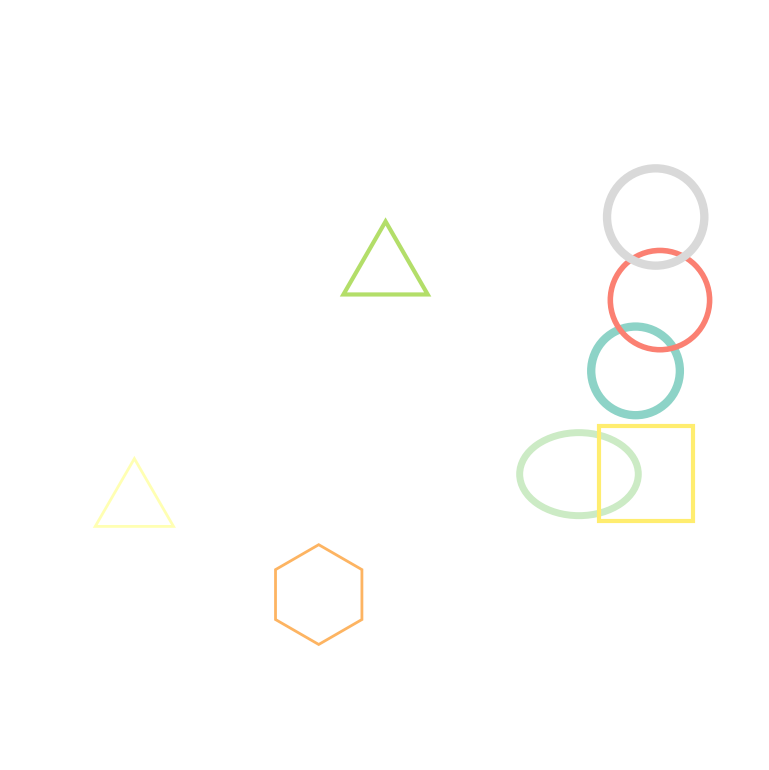[{"shape": "circle", "thickness": 3, "radius": 0.29, "center": [0.825, 0.518]}, {"shape": "triangle", "thickness": 1, "radius": 0.29, "center": [0.175, 0.346]}, {"shape": "circle", "thickness": 2, "radius": 0.32, "center": [0.857, 0.61]}, {"shape": "hexagon", "thickness": 1, "radius": 0.32, "center": [0.414, 0.228]}, {"shape": "triangle", "thickness": 1.5, "radius": 0.32, "center": [0.501, 0.649]}, {"shape": "circle", "thickness": 3, "radius": 0.32, "center": [0.852, 0.718]}, {"shape": "oval", "thickness": 2.5, "radius": 0.39, "center": [0.752, 0.384]}, {"shape": "square", "thickness": 1.5, "radius": 0.31, "center": [0.839, 0.385]}]